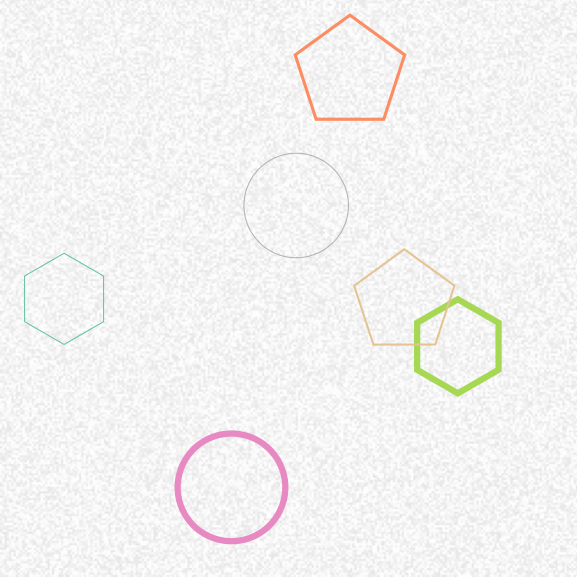[{"shape": "hexagon", "thickness": 0.5, "radius": 0.39, "center": [0.111, 0.482]}, {"shape": "pentagon", "thickness": 1.5, "radius": 0.5, "center": [0.606, 0.873]}, {"shape": "circle", "thickness": 3, "radius": 0.47, "center": [0.401, 0.155]}, {"shape": "hexagon", "thickness": 3, "radius": 0.41, "center": [0.793, 0.399]}, {"shape": "pentagon", "thickness": 1, "radius": 0.46, "center": [0.7, 0.476]}, {"shape": "circle", "thickness": 0.5, "radius": 0.45, "center": [0.513, 0.643]}]